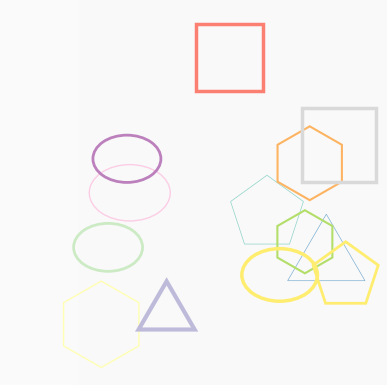[{"shape": "pentagon", "thickness": 0.5, "radius": 0.49, "center": [0.689, 0.446]}, {"shape": "hexagon", "thickness": 1, "radius": 0.56, "center": [0.261, 0.158]}, {"shape": "triangle", "thickness": 3, "radius": 0.42, "center": [0.43, 0.186]}, {"shape": "square", "thickness": 2.5, "radius": 0.44, "center": [0.592, 0.851]}, {"shape": "triangle", "thickness": 0.5, "radius": 0.58, "center": [0.842, 0.329]}, {"shape": "hexagon", "thickness": 1.5, "radius": 0.48, "center": [0.799, 0.576]}, {"shape": "hexagon", "thickness": 1.5, "radius": 0.41, "center": [0.787, 0.372]}, {"shape": "oval", "thickness": 1, "radius": 0.52, "center": [0.335, 0.499]}, {"shape": "square", "thickness": 2.5, "radius": 0.48, "center": [0.875, 0.623]}, {"shape": "oval", "thickness": 2, "radius": 0.44, "center": [0.328, 0.588]}, {"shape": "oval", "thickness": 2, "radius": 0.44, "center": [0.279, 0.358]}, {"shape": "oval", "thickness": 2.5, "radius": 0.49, "center": [0.722, 0.286]}, {"shape": "pentagon", "thickness": 2, "radius": 0.44, "center": [0.892, 0.284]}]